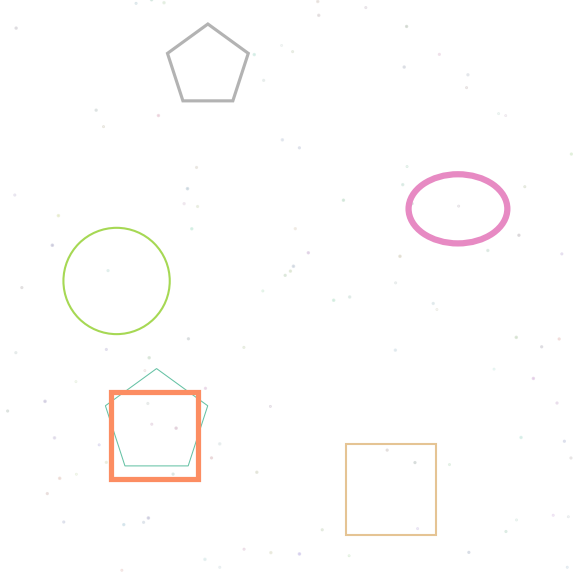[{"shape": "pentagon", "thickness": 0.5, "radius": 0.47, "center": [0.271, 0.268]}, {"shape": "square", "thickness": 2.5, "radius": 0.38, "center": [0.267, 0.245]}, {"shape": "oval", "thickness": 3, "radius": 0.43, "center": [0.793, 0.638]}, {"shape": "circle", "thickness": 1, "radius": 0.46, "center": [0.202, 0.513]}, {"shape": "square", "thickness": 1, "radius": 0.39, "center": [0.677, 0.152]}, {"shape": "pentagon", "thickness": 1.5, "radius": 0.37, "center": [0.36, 0.884]}]